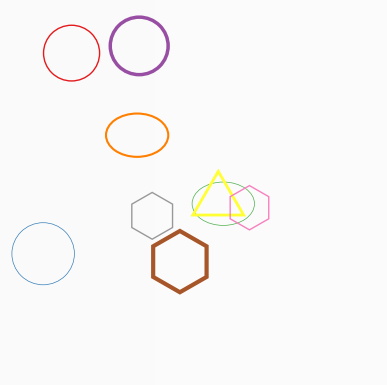[{"shape": "circle", "thickness": 1, "radius": 0.36, "center": [0.185, 0.862]}, {"shape": "circle", "thickness": 0.5, "radius": 0.4, "center": [0.111, 0.341]}, {"shape": "oval", "thickness": 0.5, "radius": 0.4, "center": [0.576, 0.471]}, {"shape": "circle", "thickness": 2.5, "radius": 0.37, "center": [0.359, 0.881]}, {"shape": "oval", "thickness": 1.5, "radius": 0.4, "center": [0.354, 0.649]}, {"shape": "triangle", "thickness": 2, "radius": 0.38, "center": [0.563, 0.479]}, {"shape": "hexagon", "thickness": 3, "radius": 0.4, "center": [0.464, 0.321]}, {"shape": "hexagon", "thickness": 1, "radius": 0.29, "center": [0.644, 0.46]}, {"shape": "hexagon", "thickness": 1, "radius": 0.3, "center": [0.393, 0.439]}]